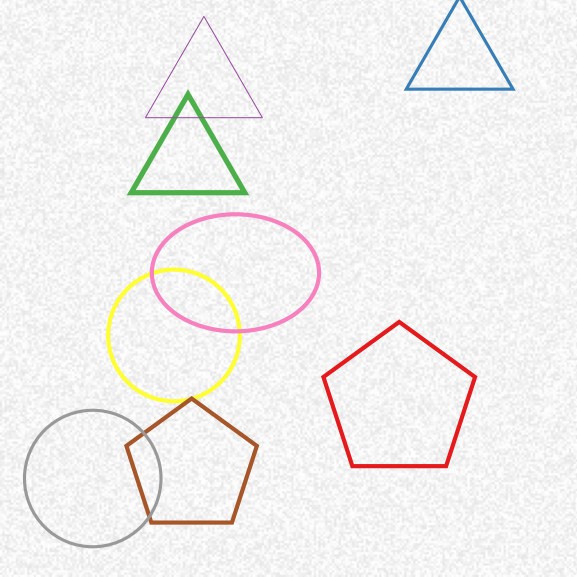[{"shape": "pentagon", "thickness": 2, "radius": 0.69, "center": [0.691, 0.304]}, {"shape": "triangle", "thickness": 1.5, "radius": 0.53, "center": [0.796, 0.898]}, {"shape": "triangle", "thickness": 2.5, "radius": 0.57, "center": [0.326, 0.722]}, {"shape": "triangle", "thickness": 0.5, "radius": 0.58, "center": [0.353, 0.854]}, {"shape": "circle", "thickness": 2, "radius": 0.57, "center": [0.301, 0.418]}, {"shape": "pentagon", "thickness": 2, "radius": 0.59, "center": [0.332, 0.19]}, {"shape": "oval", "thickness": 2, "radius": 0.72, "center": [0.408, 0.527]}, {"shape": "circle", "thickness": 1.5, "radius": 0.59, "center": [0.161, 0.171]}]